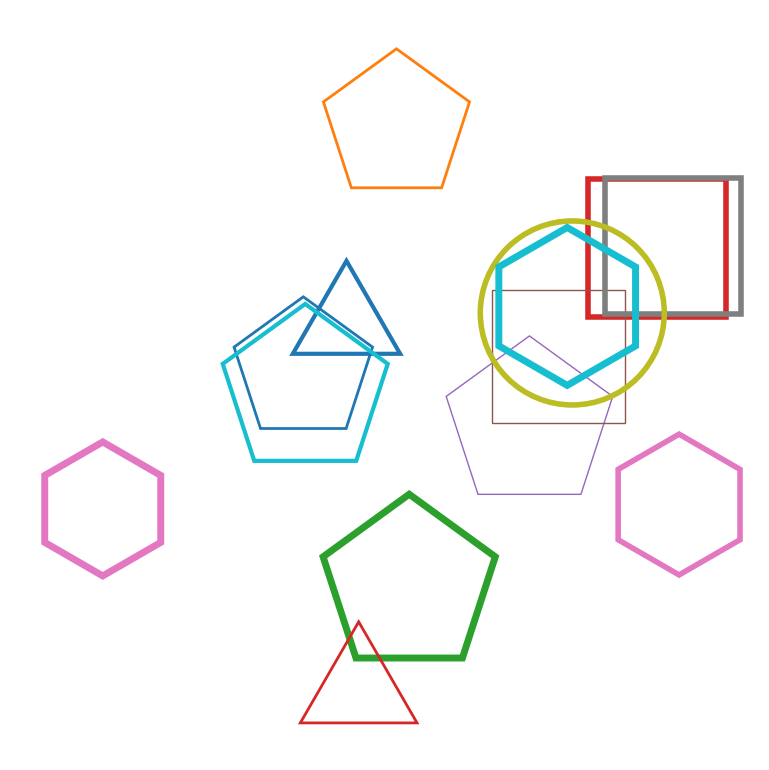[{"shape": "pentagon", "thickness": 1, "radius": 0.47, "center": [0.394, 0.52]}, {"shape": "triangle", "thickness": 1.5, "radius": 0.4, "center": [0.45, 0.581]}, {"shape": "pentagon", "thickness": 1, "radius": 0.5, "center": [0.515, 0.837]}, {"shape": "pentagon", "thickness": 2.5, "radius": 0.59, "center": [0.531, 0.241]}, {"shape": "triangle", "thickness": 1, "radius": 0.44, "center": [0.466, 0.105]}, {"shape": "square", "thickness": 2, "radius": 0.45, "center": [0.853, 0.678]}, {"shape": "pentagon", "thickness": 0.5, "radius": 0.57, "center": [0.688, 0.45]}, {"shape": "square", "thickness": 0.5, "radius": 0.43, "center": [0.725, 0.536]}, {"shape": "hexagon", "thickness": 2, "radius": 0.46, "center": [0.882, 0.345]}, {"shape": "hexagon", "thickness": 2.5, "radius": 0.43, "center": [0.133, 0.339]}, {"shape": "square", "thickness": 2, "radius": 0.44, "center": [0.874, 0.681]}, {"shape": "circle", "thickness": 2, "radius": 0.6, "center": [0.743, 0.594]}, {"shape": "pentagon", "thickness": 1.5, "radius": 0.56, "center": [0.396, 0.493]}, {"shape": "hexagon", "thickness": 2.5, "radius": 0.51, "center": [0.737, 0.602]}]